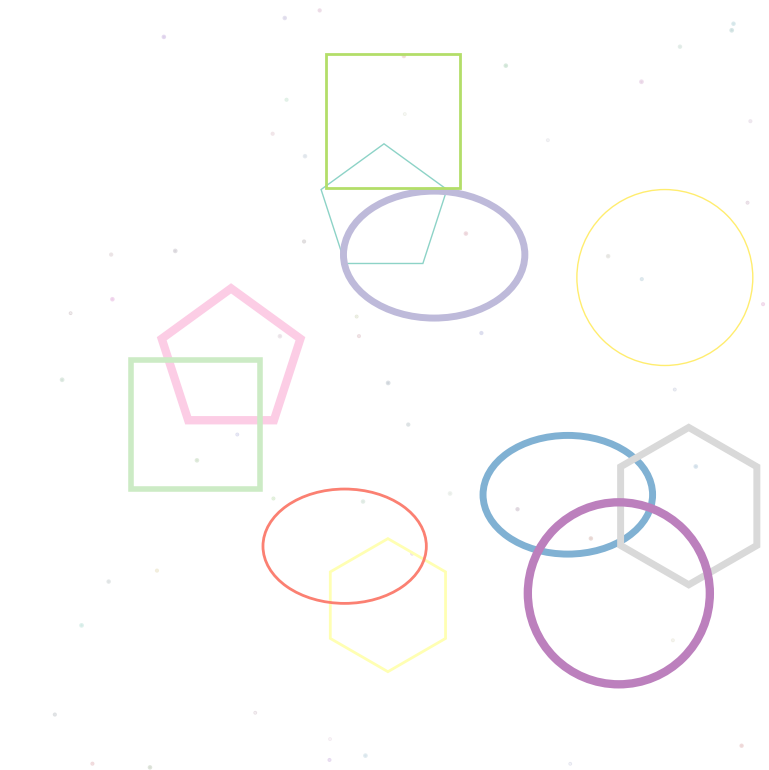[{"shape": "pentagon", "thickness": 0.5, "radius": 0.43, "center": [0.499, 0.727]}, {"shape": "hexagon", "thickness": 1, "radius": 0.43, "center": [0.504, 0.214]}, {"shape": "oval", "thickness": 2.5, "radius": 0.59, "center": [0.564, 0.669]}, {"shape": "oval", "thickness": 1, "radius": 0.53, "center": [0.448, 0.291]}, {"shape": "oval", "thickness": 2.5, "radius": 0.55, "center": [0.737, 0.357]}, {"shape": "square", "thickness": 1, "radius": 0.43, "center": [0.51, 0.843]}, {"shape": "pentagon", "thickness": 3, "radius": 0.47, "center": [0.3, 0.531]}, {"shape": "hexagon", "thickness": 2.5, "radius": 0.51, "center": [0.894, 0.343]}, {"shape": "circle", "thickness": 3, "radius": 0.59, "center": [0.804, 0.229]}, {"shape": "square", "thickness": 2, "radius": 0.42, "center": [0.253, 0.448]}, {"shape": "circle", "thickness": 0.5, "radius": 0.57, "center": [0.863, 0.64]}]